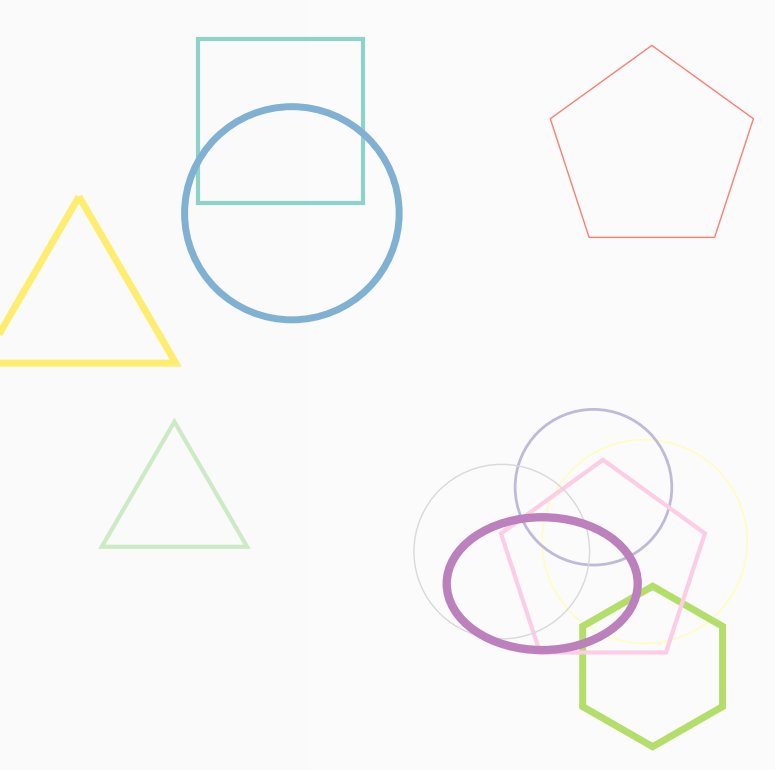[{"shape": "square", "thickness": 1.5, "radius": 0.53, "center": [0.362, 0.843]}, {"shape": "circle", "thickness": 0.5, "radius": 0.66, "center": [0.832, 0.297]}, {"shape": "circle", "thickness": 1, "radius": 0.51, "center": [0.766, 0.367]}, {"shape": "pentagon", "thickness": 0.5, "radius": 0.69, "center": [0.841, 0.803]}, {"shape": "circle", "thickness": 2.5, "radius": 0.69, "center": [0.377, 0.723]}, {"shape": "hexagon", "thickness": 2.5, "radius": 0.52, "center": [0.842, 0.134]}, {"shape": "pentagon", "thickness": 1.5, "radius": 0.69, "center": [0.778, 0.265]}, {"shape": "circle", "thickness": 0.5, "radius": 0.57, "center": [0.647, 0.284]}, {"shape": "oval", "thickness": 3, "radius": 0.62, "center": [0.7, 0.242]}, {"shape": "triangle", "thickness": 1.5, "radius": 0.54, "center": [0.225, 0.344]}, {"shape": "triangle", "thickness": 2.5, "radius": 0.72, "center": [0.102, 0.6]}]